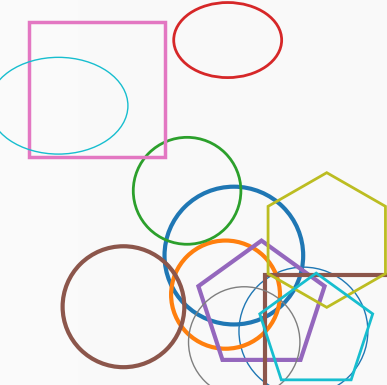[{"shape": "circle", "thickness": 1, "radius": 0.83, "center": [0.783, 0.14]}, {"shape": "circle", "thickness": 3, "radius": 0.89, "center": [0.603, 0.336]}, {"shape": "circle", "thickness": 3, "radius": 0.7, "center": [0.582, 0.235]}, {"shape": "circle", "thickness": 2, "radius": 0.69, "center": [0.483, 0.504]}, {"shape": "oval", "thickness": 2, "radius": 0.7, "center": [0.588, 0.896]}, {"shape": "pentagon", "thickness": 3, "radius": 0.86, "center": [0.675, 0.204]}, {"shape": "square", "thickness": 3, "radius": 0.88, "center": [0.861, 0.11]}, {"shape": "circle", "thickness": 3, "radius": 0.79, "center": [0.319, 0.203]}, {"shape": "square", "thickness": 2.5, "radius": 0.88, "center": [0.25, 0.767]}, {"shape": "circle", "thickness": 1, "radius": 0.72, "center": [0.63, 0.111]}, {"shape": "hexagon", "thickness": 2, "radius": 0.87, "center": [0.843, 0.377]}, {"shape": "oval", "thickness": 1, "radius": 0.9, "center": [0.151, 0.725]}, {"shape": "pentagon", "thickness": 2, "radius": 0.77, "center": [0.816, 0.137]}]